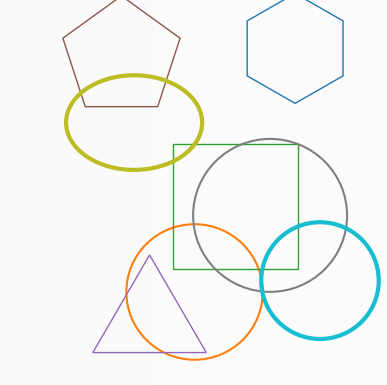[{"shape": "hexagon", "thickness": 1, "radius": 0.71, "center": [0.762, 0.874]}, {"shape": "circle", "thickness": 1.5, "radius": 0.88, "center": [0.502, 0.242]}, {"shape": "square", "thickness": 1, "radius": 0.81, "center": [0.607, 0.464]}, {"shape": "triangle", "thickness": 1, "radius": 0.85, "center": [0.386, 0.169]}, {"shape": "pentagon", "thickness": 1, "radius": 0.8, "center": [0.313, 0.852]}, {"shape": "circle", "thickness": 1.5, "radius": 0.99, "center": [0.697, 0.441]}, {"shape": "oval", "thickness": 3, "radius": 0.88, "center": [0.346, 0.682]}, {"shape": "circle", "thickness": 3, "radius": 0.76, "center": [0.826, 0.271]}]